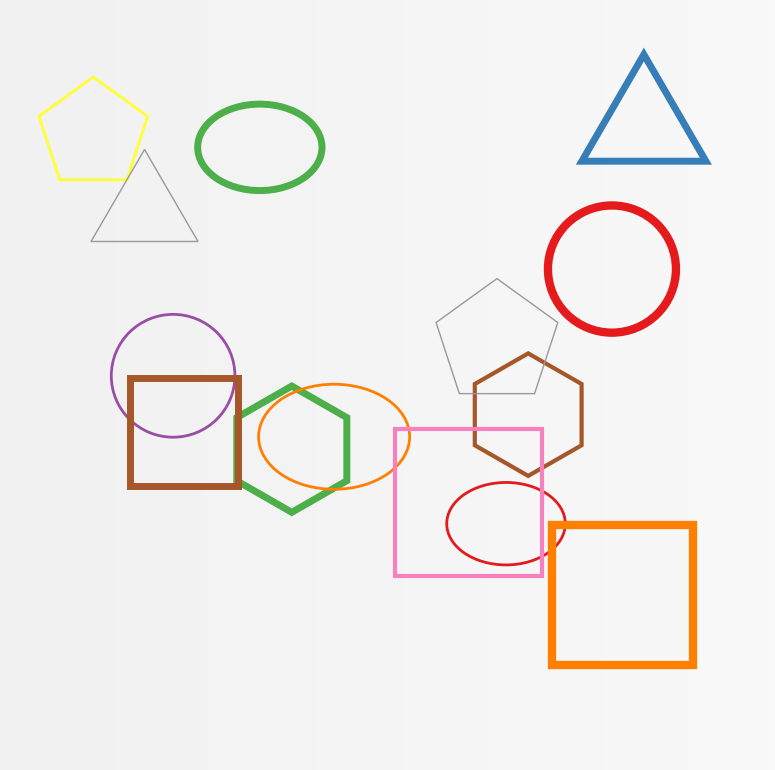[{"shape": "circle", "thickness": 3, "radius": 0.41, "center": [0.79, 0.651]}, {"shape": "oval", "thickness": 1, "radius": 0.38, "center": [0.653, 0.32]}, {"shape": "triangle", "thickness": 2.5, "radius": 0.46, "center": [0.831, 0.837]}, {"shape": "oval", "thickness": 2.5, "radius": 0.4, "center": [0.335, 0.809]}, {"shape": "hexagon", "thickness": 2.5, "radius": 0.41, "center": [0.377, 0.417]}, {"shape": "circle", "thickness": 1, "radius": 0.4, "center": [0.223, 0.512]}, {"shape": "square", "thickness": 3, "radius": 0.45, "center": [0.803, 0.228]}, {"shape": "oval", "thickness": 1, "radius": 0.49, "center": [0.431, 0.433]}, {"shape": "pentagon", "thickness": 1, "radius": 0.37, "center": [0.12, 0.826]}, {"shape": "square", "thickness": 2.5, "radius": 0.35, "center": [0.237, 0.439]}, {"shape": "hexagon", "thickness": 1.5, "radius": 0.4, "center": [0.682, 0.462]}, {"shape": "square", "thickness": 1.5, "radius": 0.47, "center": [0.604, 0.347]}, {"shape": "triangle", "thickness": 0.5, "radius": 0.4, "center": [0.186, 0.726]}, {"shape": "pentagon", "thickness": 0.5, "radius": 0.41, "center": [0.641, 0.556]}]